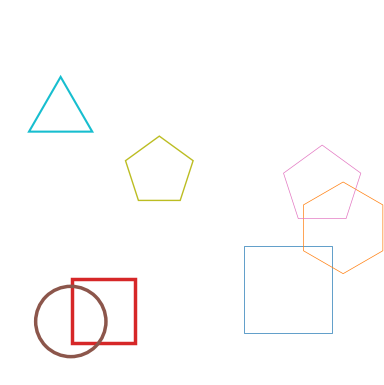[{"shape": "square", "thickness": 0.5, "radius": 0.57, "center": [0.748, 0.248]}, {"shape": "hexagon", "thickness": 0.5, "radius": 0.6, "center": [0.891, 0.408]}, {"shape": "square", "thickness": 2.5, "radius": 0.41, "center": [0.268, 0.192]}, {"shape": "circle", "thickness": 2.5, "radius": 0.46, "center": [0.184, 0.165]}, {"shape": "pentagon", "thickness": 0.5, "radius": 0.53, "center": [0.837, 0.518]}, {"shape": "pentagon", "thickness": 1, "radius": 0.46, "center": [0.414, 0.554]}, {"shape": "triangle", "thickness": 1.5, "radius": 0.47, "center": [0.157, 0.705]}]